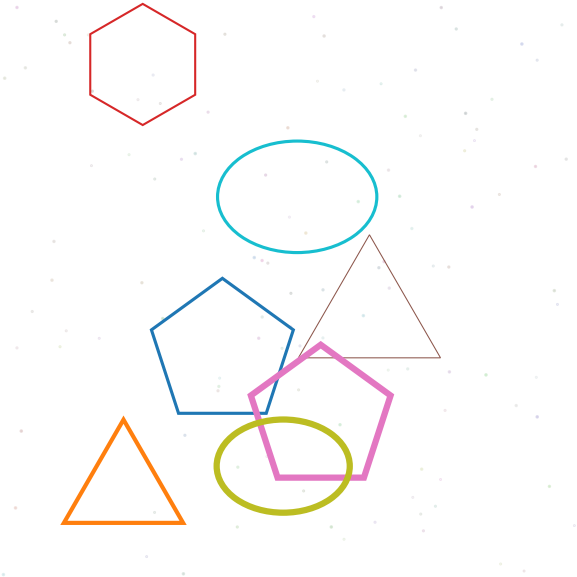[{"shape": "pentagon", "thickness": 1.5, "radius": 0.65, "center": [0.385, 0.388]}, {"shape": "triangle", "thickness": 2, "radius": 0.6, "center": [0.214, 0.153]}, {"shape": "hexagon", "thickness": 1, "radius": 0.52, "center": [0.247, 0.888]}, {"shape": "triangle", "thickness": 0.5, "radius": 0.71, "center": [0.64, 0.451]}, {"shape": "pentagon", "thickness": 3, "radius": 0.64, "center": [0.555, 0.275]}, {"shape": "oval", "thickness": 3, "radius": 0.58, "center": [0.49, 0.192]}, {"shape": "oval", "thickness": 1.5, "radius": 0.69, "center": [0.515, 0.658]}]